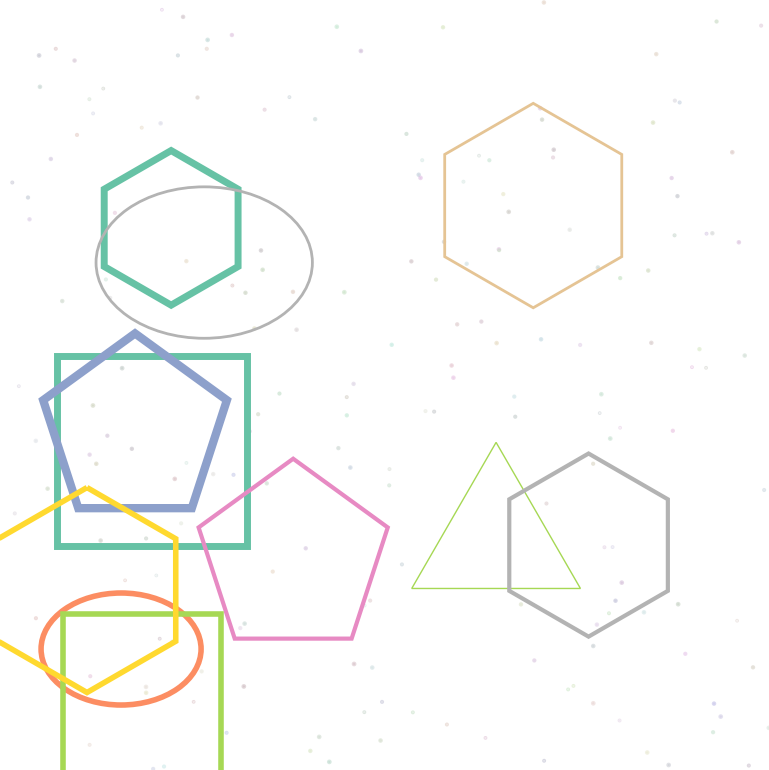[{"shape": "square", "thickness": 2.5, "radius": 0.62, "center": [0.197, 0.414]}, {"shape": "hexagon", "thickness": 2.5, "radius": 0.5, "center": [0.222, 0.704]}, {"shape": "oval", "thickness": 2, "radius": 0.52, "center": [0.157, 0.157]}, {"shape": "pentagon", "thickness": 3, "radius": 0.63, "center": [0.175, 0.442]}, {"shape": "pentagon", "thickness": 1.5, "radius": 0.65, "center": [0.381, 0.275]}, {"shape": "triangle", "thickness": 0.5, "radius": 0.63, "center": [0.644, 0.299]}, {"shape": "square", "thickness": 2, "radius": 0.51, "center": [0.185, 0.1]}, {"shape": "hexagon", "thickness": 2, "radius": 0.67, "center": [0.113, 0.234]}, {"shape": "hexagon", "thickness": 1, "radius": 0.66, "center": [0.693, 0.733]}, {"shape": "oval", "thickness": 1, "radius": 0.7, "center": [0.265, 0.659]}, {"shape": "hexagon", "thickness": 1.5, "radius": 0.59, "center": [0.764, 0.292]}]